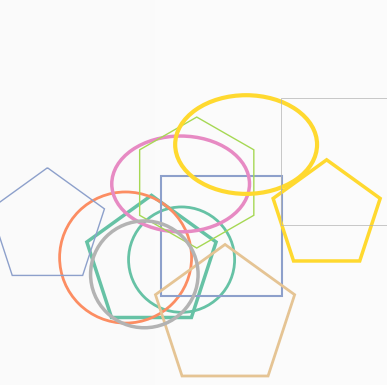[{"shape": "pentagon", "thickness": 2.5, "radius": 0.88, "center": [0.391, 0.317]}, {"shape": "circle", "thickness": 2, "radius": 0.68, "center": [0.469, 0.326]}, {"shape": "circle", "thickness": 2, "radius": 0.85, "center": [0.324, 0.331]}, {"shape": "pentagon", "thickness": 1, "radius": 0.77, "center": [0.122, 0.41]}, {"shape": "square", "thickness": 1.5, "radius": 0.78, "center": [0.573, 0.387]}, {"shape": "oval", "thickness": 2.5, "radius": 0.89, "center": [0.466, 0.522]}, {"shape": "hexagon", "thickness": 1, "radius": 0.85, "center": [0.508, 0.526]}, {"shape": "oval", "thickness": 3, "radius": 0.92, "center": [0.635, 0.625]}, {"shape": "pentagon", "thickness": 2.5, "radius": 0.73, "center": [0.843, 0.44]}, {"shape": "pentagon", "thickness": 2, "radius": 0.94, "center": [0.581, 0.176]}, {"shape": "square", "thickness": 0.5, "radius": 0.82, "center": [0.891, 0.582]}, {"shape": "circle", "thickness": 2.5, "radius": 0.69, "center": [0.372, 0.287]}]